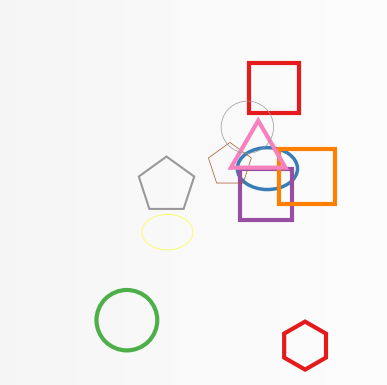[{"shape": "hexagon", "thickness": 3, "radius": 0.31, "center": [0.787, 0.102]}, {"shape": "square", "thickness": 3, "radius": 0.32, "center": [0.707, 0.771]}, {"shape": "oval", "thickness": 2.5, "radius": 0.39, "center": [0.69, 0.562]}, {"shape": "circle", "thickness": 3, "radius": 0.39, "center": [0.327, 0.168]}, {"shape": "square", "thickness": 3, "radius": 0.33, "center": [0.687, 0.494]}, {"shape": "square", "thickness": 3, "radius": 0.36, "center": [0.792, 0.542]}, {"shape": "oval", "thickness": 0.5, "radius": 0.33, "center": [0.432, 0.397]}, {"shape": "pentagon", "thickness": 0.5, "radius": 0.29, "center": [0.593, 0.572]}, {"shape": "triangle", "thickness": 3, "radius": 0.41, "center": [0.666, 0.605]}, {"shape": "circle", "thickness": 0.5, "radius": 0.34, "center": [0.638, 0.67]}, {"shape": "pentagon", "thickness": 1.5, "radius": 0.38, "center": [0.43, 0.518]}]